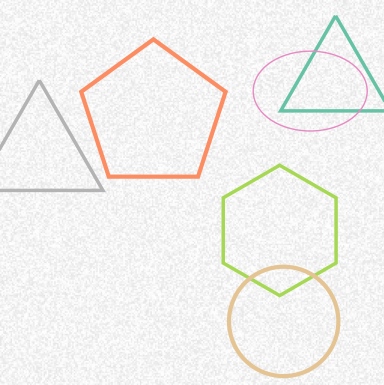[{"shape": "triangle", "thickness": 2.5, "radius": 0.82, "center": [0.872, 0.794]}, {"shape": "pentagon", "thickness": 3, "radius": 0.99, "center": [0.398, 0.701]}, {"shape": "oval", "thickness": 1, "radius": 0.74, "center": [0.806, 0.763]}, {"shape": "hexagon", "thickness": 2.5, "radius": 0.85, "center": [0.726, 0.402]}, {"shape": "circle", "thickness": 3, "radius": 0.71, "center": [0.737, 0.165]}, {"shape": "triangle", "thickness": 2.5, "radius": 0.95, "center": [0.102, 0.601]}]